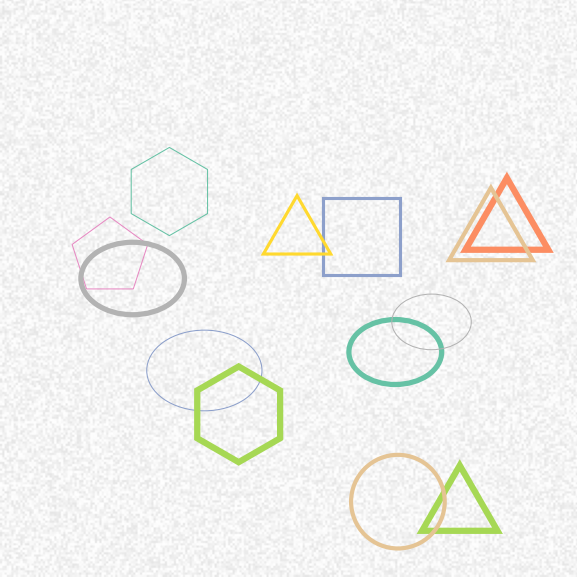[{"shape": "hexagon", "thickness": 0.5, "radius": 0.38, "center": [0.293, 0.667]}, {"shape": "oval", "thickness": 2.5, "radius": 0.4, "center": [0.684, 0.39]}, {"shape": "triangle", "thickness": 3, "radius": 0.41, "center": [0.878, 0.608]}, {"shape": "square", "thickness": 1.5, "radius": 0.33, "center": [0.626, 0.59]}, {"shape": "oval", "thickness": 0.5, "radius": 0.5, "center": [0.354, 0.358]}, {"shape": "pentagon", "thickness": 0.5, "radius": 0.34, "center": [0.19, 0.555]}, {"shape": "hexagon", "thickness": 3, "radius": 0.41, "center": [0.413, 0.282]}, {"shape": "triangle", "thickness": 3, "radius": 0.38, "center": [0.796, 0.118]}, {"shape": "triangle", "thickness": 1.5, "radius": 0.34, "center": [0.514, 0.593]}, {"shape": "circle", "thickness": 2, "radius": 0.41, "center": [0.689, 0.13]}, {"shape": "triangle", "thickness": 2, "radius": 0.42, "center": [0.85, 0.59]}, {"shape": "oval", "thickness": 2.5, "radius": 0.45, "center": [0.23, 0.517]}, {"shape": "oval", "thickness": 0.5, "radius": 0.34, "center": [0.747, 0.442]}]